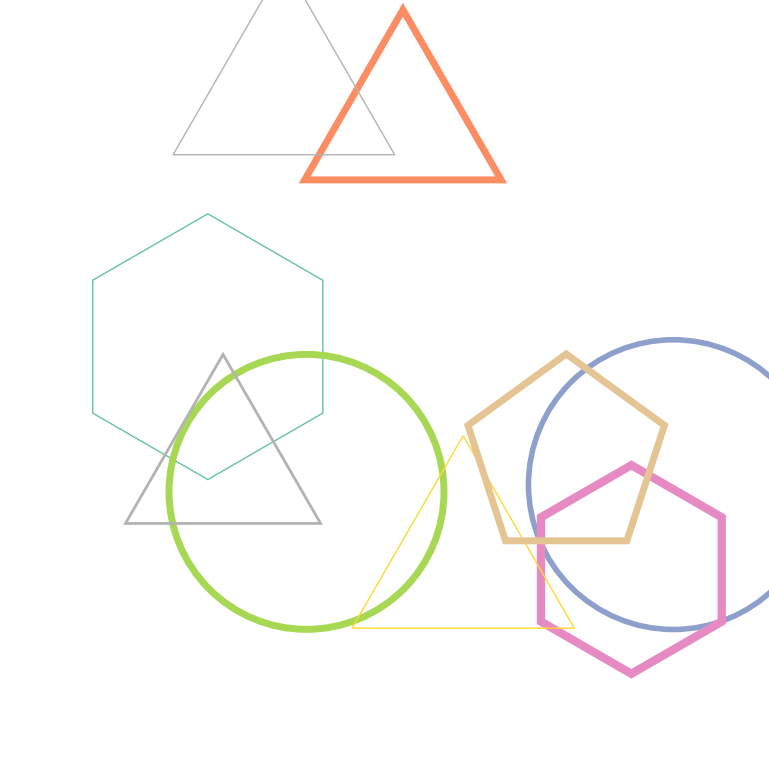[{"shape": "hexagon", "thickness": 0.5, "radius": 0.86, "center": [0.27, 0.55]}, {"shape": "triangle", "thickness": 2.5, "radius": 0.74, "center": [0.523, 0.84]}, {"shape": "circle", "thickness": 2, "radius": 0.94, "center": [0.874, 0.371]}, {"shape": "hexagon", "thickness": 3, "radius": 0.68, "center": [0.82, 0.26]}, {"shape": "circle", "thickness": 2.5, "radius": 0.89, "center": [0.398, 0.361]}, {"shape": "triangle", "thickness": 0.5, "radius": 0.83, "center": [0.601, 0.268]}, {"shape": "pentagon", "thickness": 2.5, "radius": 0.67, "center": [0.735, 0.406]}, {"shape": "triangle", "thickness": 0.5, "radius": 0.83, "center": [0.369, 0.882]}, {"shape": "triangle", "thickness": 1, "radius": 0.73, "center": [0.29, 0.393]}]